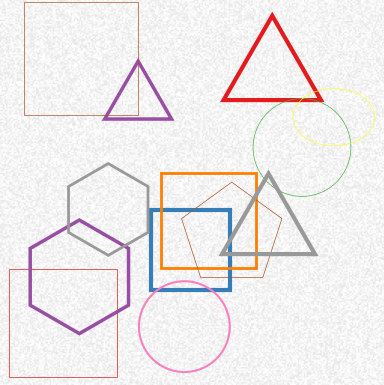[{"shape": "triangle", "thickness": 3, "radius": 0.73, "center": [0.707, 0.813]}, {"shape": "square", "thickness": 0.5, "radius": 0.7, "center": [0.163, 0.16]}, {"shape": "square", "thickness": 3, "radius": 0.52, "center": [0.495, 0.35]}, {"shape": "circle", "thickness": 0.5, "radius": 0.63, "center": [0.784, 0.617]}, {"shape": "triangle", "thickness": 2.5, "radius": 0.5, "center": [0.359, 0.741]}, {"shape": "hexagon", "thickness": 2.5, "radius": 0.74, "center": [0.206, 0.281]}, {"shape": "square", "thickness": 2, "radius": 0.61, "center": [0.542, 0.428]}, {"shape": "oval", "thickness": 0.5, "radius": 0.53, "center": [0.867, 0.696]}, {"shape": "square", "thickness": 0.5, "radius": 0.74, "center": [0.21, 0.848]}, {"shape": "pentagon", "thickness": 0.5, "radius": 0.69, "center": [0.602, 0.39]}, {"shape": "circle", "thickness": 1.5, "radius": 0.59, "center": [0.479, 0.152]}, {"shape": "triangle", "thickness": 3, "radius": 0.7, "center": [0.697, 0.41]}, {"shape": "hexagon", "thickness": 2, "radius": 0.6, "center": [0.281, 0.456]}]